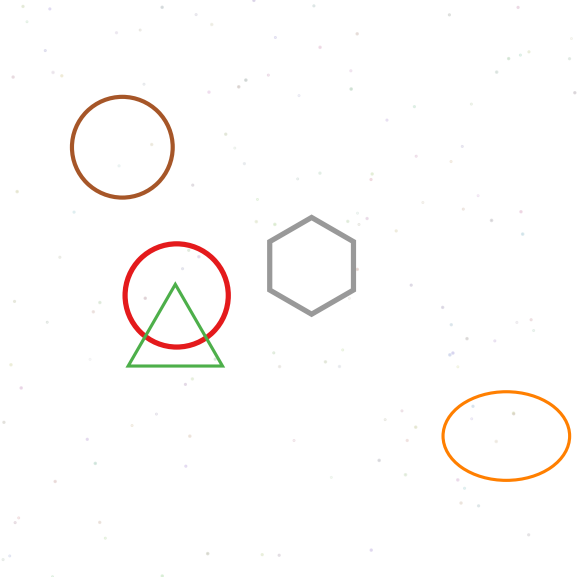[{"shape": "circle", "thickness": 2.5, "radius": 0.45, "center": [0.306, 0.488]}, {"shape": "triangle", "thickness": 1.5, "radius": 0.47, "center": [0.304, 0.412]}, {"shape": "oval", "thickness": 1.5, "radius": 0.55, "center": [0.877, 0.244]}, {"shape": "circle", "thickness": 2, "radius": 0.44, "center": [0.212, 0.744]}, {"shape": "hexagon", "thickness": 2.5, "radius": 0.42, "center": [0.54, 0.539]}]